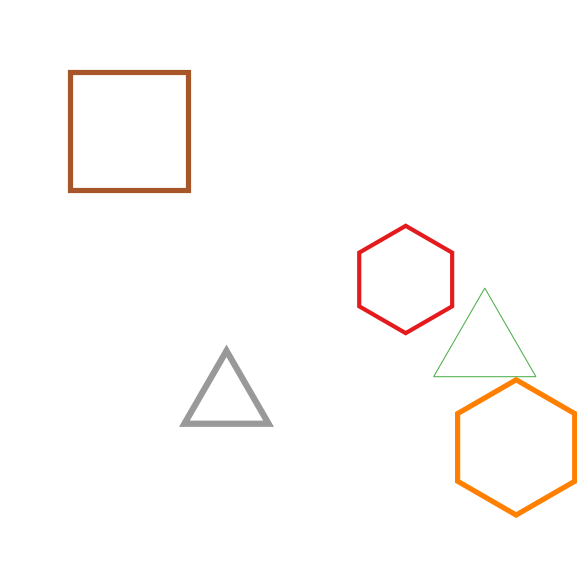[{"shape": "hexagon", "thickness": 2, "radius": 0.46, "center": [0.702, 0.515]}, {"shape": "triangle", "thickness": 0.5, "radius": 0.51, "center": [0.839, 0.398]}, {"shape": "hexagon", "thickness": 2.5, "radius": 0.59, "center": [0.894, 0.224]}, {"shape": "square", "thickness": 2.5, "radius": 0.51, "center": [0.224, 0.772]}, {"shape": "triangle", "thickness": 3, "radius": 0.42, "center": [0.392, 0.307]}]